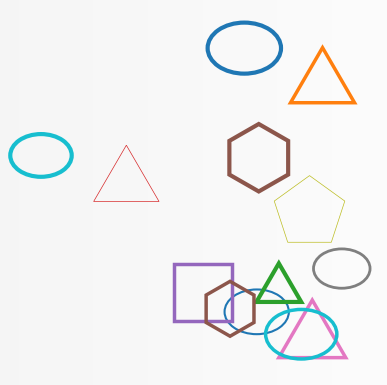[{"shape": "oval", "thickness": 1.5, "radius": 0.41, "center": [0.662, 0.19]}, {"shape": "oval", "thickness": 3, "radius": 0.47, "center": [0.631, 0.875]}, {"shape": "triangle", "thickness": 2.5, "radius": 0.48, "center": [0.832, 0.781]}, {"shape": "triangle", "thickness": 3, "radius": 0.33, "center": [0.72, 0.249]}, {"shape": "triangle", "thickness": 0.5, "radius": 0.49, "center": [0.326, 0.525]}, {"shape": "square", "thickness": 2.5, "radius": 0.37, "center": [0.524, 0.241]}, {"shape": "hexagon", "thickness": 3, "radius": 0.44, "center": [0.668, 0.59]}, {"shape": "hexagon", "thickness": 2.5, "radius": 0.36, "center": [0.594, 0.198]}, {"shape": "triangle", "thickness": 2.5, "radius": 0.5, "center": [0.806, 0.121]}, {"shape": "oval", "thickness": 2, "radius": 0.36, "center": [0.882, 0.302]}, {"shape": "pentagon", "thickness": 0.5, "radius": 0.48, "center": [0.799, 0.448]}, {"shape": "oval", "thickness": 3, "radius": 0.4, "center": [0.106, 0.596]}, {"shape": "oval", "thickness": 2.5, "radius": 0.46, "center": [0.777, 0.132]}]